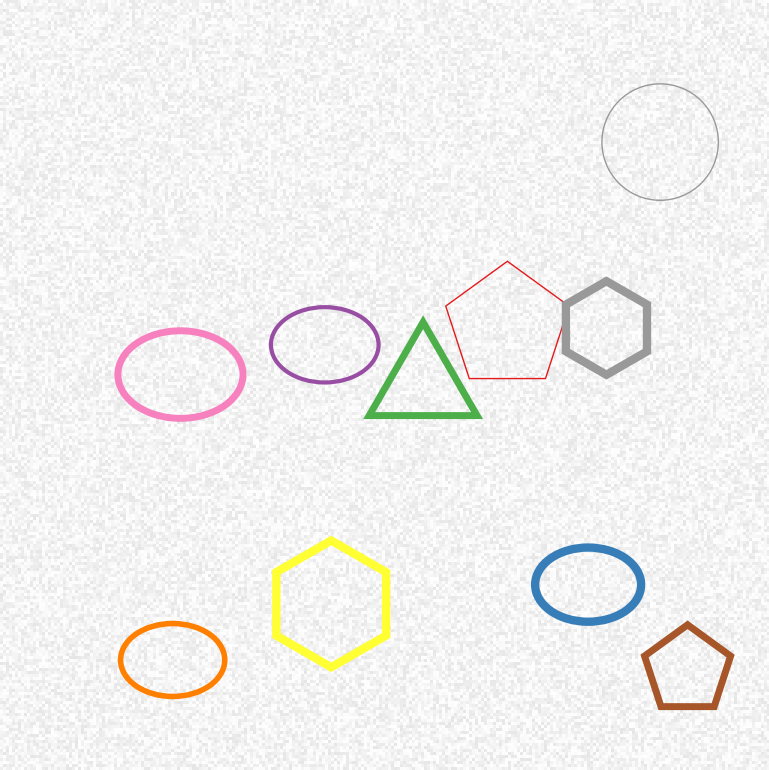[{"shape": "pentagon", "thickness": 0.5, "radius": 0.42, "center": [0.659, 0.576]}, {"shape": "oval", "thickness": 3, "radius": 0.34, "center": [0.764, 0.241]}, {"shape": "triangle", "thickness": 2.5, "radius": 0.4, "center": [0.549, 0.501]}, {"shape": "oval", "thickness": 1.5, "radius": 0.35, "center": [0.422, 0.552]}, {"shape": "oval", "thickness": 2, "radius": 0.34, "center": [0.224, 0.143]}, {"shape": "hexagon", "thickness": 3, "radius": 0.41, "center": [0.43, 0.216]}, {"shape": "pentagon", "thickness": 2.5, "radius": 0.29, "center": [0.893, 0.13]}, {"shape": "oval", "thickness": 2.5, "radius": 0.41, "center": [0.234, 0.514]}, {"shape": "circle", "thickness": 0.5, "radius": 0.38, "center": [0.857, 0.815]}, {"shape": "hexagon", "thickness": 3, "radius": 0.3, "center": [0.788, 0.574]}]